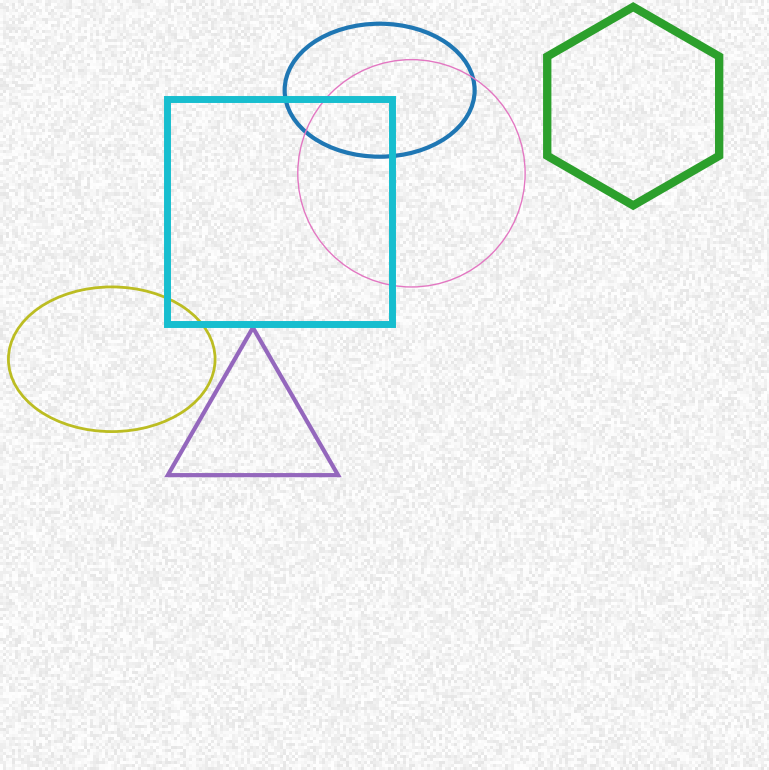[{"shape": "oval", "thickness": 1.5, "radius": 0.62, "center": [0.493, 0.883]}, {"shape": "hexagon", "thickness": 3, "radius": 0.64, "center": [0.822, 0.862]}, {"shape": "triangle", "thickness": 1.5, "radius": 0.64, "center": [0.328, 0.447]}, {"shape": "circle", "thickness": 0.5, "radius": 0.74, "center": [0.534, 0.775]}, {"shape": "oval", "thickness": 1, "radius": 0.67, "center": [0.145, 0.533]}, {"shape": "square", "thickness": 2.5, "radius": 0.73, "center": [0.363, 0.725]}]